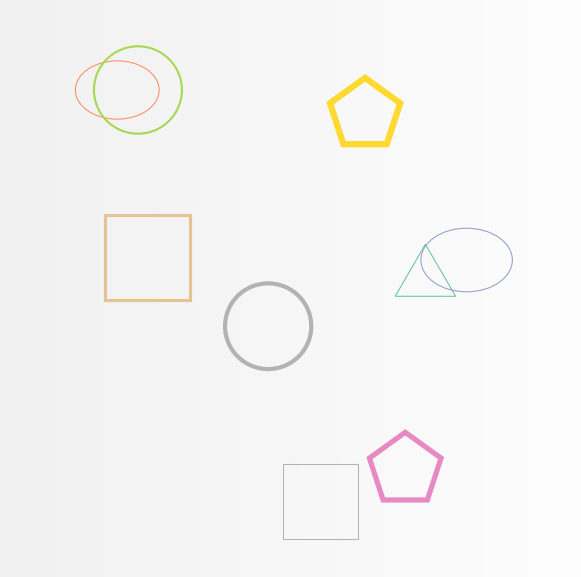[{"shape": "triangle", "thickness": 0.5, "radius": 0.3, "center": [0.732, 0.516]}, {"shape": "oval", "thickness": 0.5, "radius": 0.36, "center": [0.202, 0.843]}, {"shape": "oval", "thickness": 0.5, "radius": 0.39, "center": [0.803, 0.549]}, {"shape": "pentagon", "thickness": 2.5, "radius": 0.32, "center": [0.697, 0.186]}, {"shape": "circle", "thickness": 1, "radius": 0.38, "center": [0.237, 0.843]}, {"shape": "pentagon", "thickness": 3, "radius": 0.32, "center": [0.628, 0.801]}, {"shape": "square", "thickness": 1.5, "radius": 0.37, "center": [0.253, 0.554]}, {"shape": "circle", "thickness": 2, "radius": 0.37, "center": [0.461, 0.434]}, {"shape": "square", "thickness": 0.5, "radius": 0.32, "center": [0.551, 0.131]}]